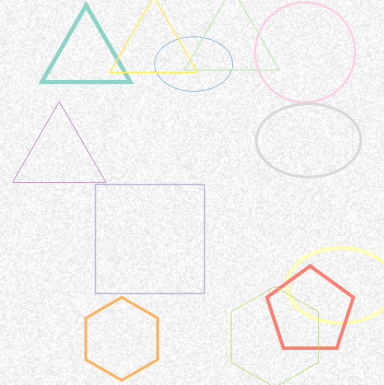[{"shape": "triangle", "thickness": 3, "radius": 0.66, "center": [0.224, 0.853]}, {"shape": "oval", "thickness": 2.5, "radius": 0.7, "center": [0.885, 0.259]}, {"shape": "square", "thickness": 1, "radius": 0.71, "center": [0.389, 0.38]}, {"shape": "pentagon", "thickness": 2.5, "radius": 0.59, "center": [0.806, 0.191]}, {"shape": "oval", "thickness": 0.5, "radius": 0.51, "center": [0.503, 0.834]}, {"shape": "hexagon", "thickness": 2, "radius": 0.54, "center": [0.316, 0.12]}, {"shape": "hexagon", "thickness": 0.5, "radius": 0.66, "center": [0.714, 0.125]}, {"shape": "circle", "thickness": 1.5, "radius": 0.65, "center": [0.792, 0.864]}, {"shape": "oval", "thickness": 2, "radius": 0.68, "center": [0.802, 0.635]}, {"shape": "triangle", "thickness": 0.5, "radius": 0.7, "center": [0.154, 0.596]}, {"shape": "triangle", "thickness": 1, "radius": 0.71, "center": [0.602, 0.889]}, {"shape": "triangle", "thickness": 1, "radius": 0.66, "center": [0.399, 0.878]}]